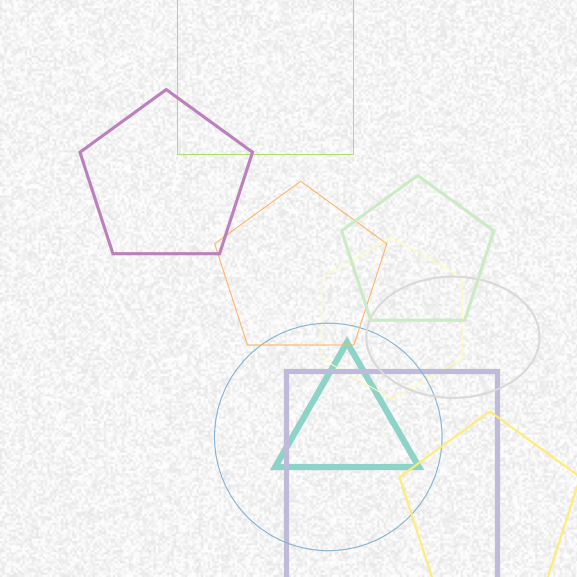[{"shape": "triangle", "thickness": 3, "radius": 0.72, "center": [0.601, 0.262]}, {"shape": "hexagon", "thickness": 0.5, "radius": 0.7, "center": [0.679, 0.448]}, {"shape": "square", "thickness": 2.5, "radius": 0.92, "center": [0.678, 0.174]}, {"shape": "circle", "thickness": 0.5, "radius": 0.99, "center": [0.568, 0.243]}, {"shape": "pentagon", "thickness": 0.5, "radius": 0.78, "center": [0.521, 0.529]}, {"shape": "square", "thickness": 0.5, "radius": 0.77, "center": [0.459, 0.886]}, {"shape": "oval", "thickness": 1, "radius": 0.75, "center": [0.784, 0.415]}, {"shape": "pentagon", "thickness": 1.5, "radius": 0.79, "center": [0.288, 0.687]}, {"shape": "pentagon", "thickness": 1.5, "radius": 0.69, "center": [0.723, 0.557]}, {"shape": "pentagon", "thickness": 1, "radius": 0.82, "center": [0.848, 0.122]}]